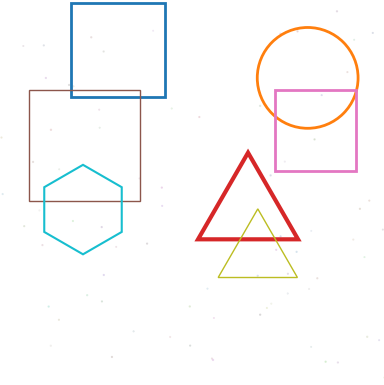[{"shape": "square", "thickness": 2, "radius": 0.61, "center": [0.306, 0.87]}, {"shape": "circle", "thickness": 2, "radius": 0.65, "center": [0.799, 0.798]}, {"shape": "triangle", "thickness": 3, "radius": 0.75, "center": [0.644, 0.453]}, {"shape": "square", "thickness": 1, "radius": 0.72, "center": [0.22, 0.622]}, {"shape": "square", "thickness": 2, "radius": 0.53, "center": [0.82, 0.661]}, {"shape": "triangle", "thickness": 1, "radius": 0.59, "center": [0.67, 0.339]}, {"shape": "hexagon", "thickness": 1.5, "radius": 0.58, "center": [0.216, 0.456]}]